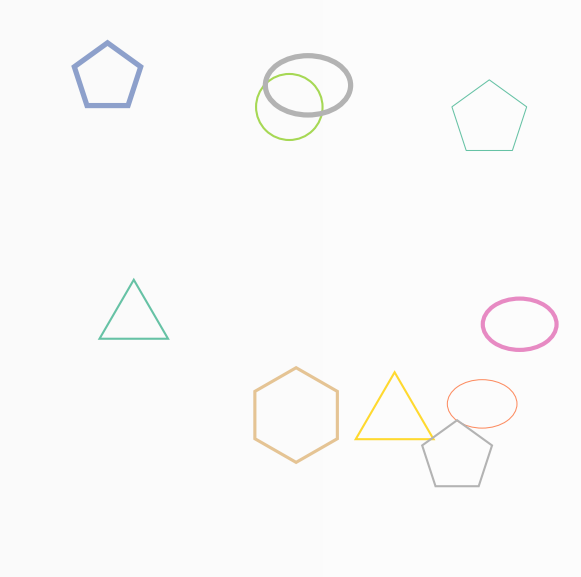[{"shape": "pentagon", "thickness": 0.5, "radius": 0.34, "center": [0.842, 0.793]}, {"shape": "triangle", "thickness": 1, "radius": 0.34, "center": [0.23, 0.447]}, {"shape": "oval", "thickness": 0.5, "radius": 0.3, "center": [0.83, 0.3]}, {"shape": "pentagon", "thickness": 2.5, "radius": 0.3, "center": [0.185, 0.865]}, {"shape": "oval", "thickness": 2, "radius": 0.32, "center": [0.894, 0.438]}, {"shape": "circle", "thickness": 1, "radius": 0.29, "center": [0.498, 0.814]}, {"shape": "triangle", "thickness": 1, "radius": 0.39, "center": [0.679, 0.277]}, {"shape": "hexagon", "thickness": 1.5, "radius": 0.41, "center": [0.509, 0.28]}, {"shape": "pentagon", "thickness": 1, "radius": 0.32, "center": [0.786, 0.208]}, {"shape": "oval", "thickness": 2.5, "radius": 0.37, "center": [0.53, 0.851]}]